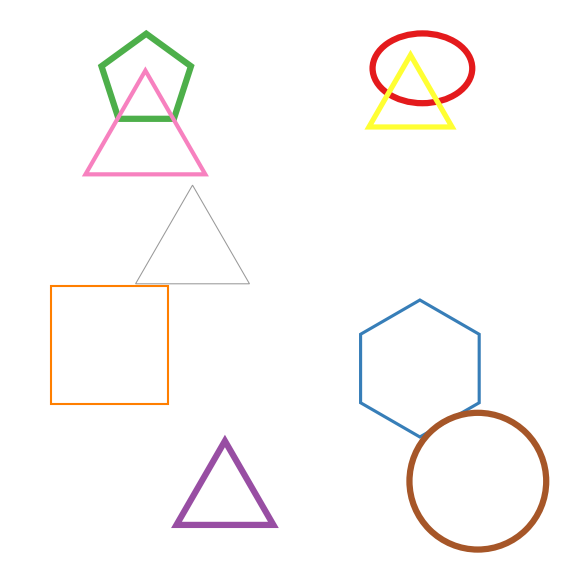[{"shape": "oval", "thickness": 3, "radius": 0.43, "center": [0.731, 0.881]}, {"shape": "hexagon", "thickness": 1.5, "radius": 0.59, "center": [0.727, 0.361]}, {"shape": "pentagon", "thickness": 3, "radius": 0.41, "center": [0.253, 0.859]}, {"shape": "triangle", "thickness": 3, "radius": 0.48, "center": [0.389, 0.139]}, {"shape": "square", "thickness": 1, "radius": 0.51, "center": [0.19, 0.402]}, {"shape": "triangle", "thickness": 2.5, "radius": 0.42, "center": [0.711, 0.821]}, {"shape": "circle", "thickness": 3, "radius": 0.59, "center": [0.827, 0.166]}, {"shape": "triangle", "thickness": 2, "radius": 0.6, "center": [0.252, 0.757]}, {"shape": "triangle", "thickness": 0.5, "radius": 0.57, "center": [0.333, 0.565]}]